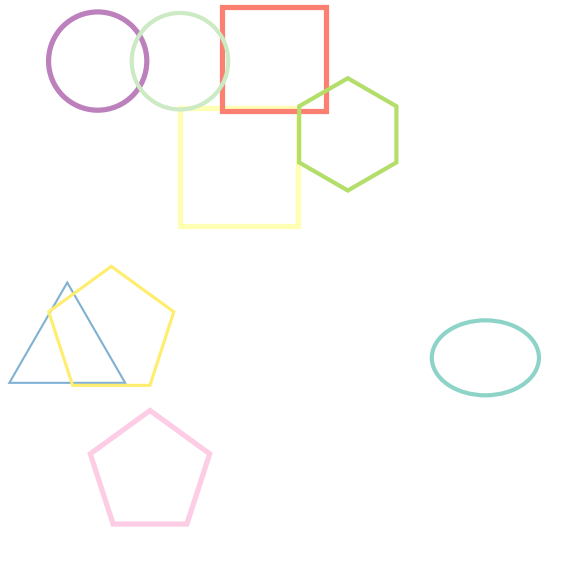[{"shape": "oval", "thickness": 2, "radius": 0.46, "center": [0.84, 0.38]}, {"shape": "square", "thickness": 2.5, "radius": 0.51, "center": [0.414, 0.71]}, {"shape": "square", "thickness": 2.5, "radius": 0.45, "center": [0.474, 0.898]}, {"shape": "triangle", "thickness": 1, "radius": 0.58, "center": [0.116, 0.394]}, {"shape": "hexagon", "thickness": 2, "radius": 0.49, "center": [0.602, 0.766]}, {"shape": "pentagon", "thickness": 2.5, "radius": 0.54, "center": [0.26, 0.18]}, {"shape": "circle", "thickness": 2.5, "radius": 0.43, "center": [0.169, 0.893]}, {"shape": "circle", "thickness": 2, "radius": 0.42, "center": [0.312, 0.893]}, {"shape": "pentagon", "thickness": 1.5, "radius": 0.57, "center": [0.193, 0.424]}]